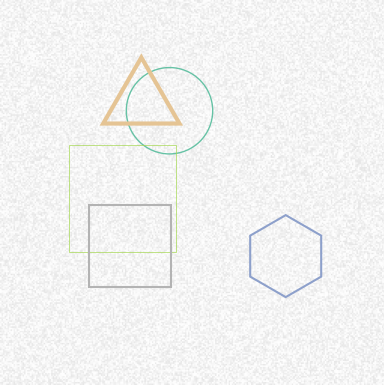[{"shape": "circle", "thickness": 1, "radius": 0.56, "center": [0.44, 0.712]}, {"shape": "hexagon", "thickness": 1.5, "radius": 0.53, "center": [0.742, 0.335]}, {"shape": "square", "thickness": 0.5, "radius": 0.69, "center": [0.318, 0.485]}, {"shape": "triangle", "thickness": 3, "radius": 0.57, "center": [0.367, 0.736]}, {"shape": "square", "thickness": 1.5, "radius": 0.53, "center": [0.338, 0.361]}]